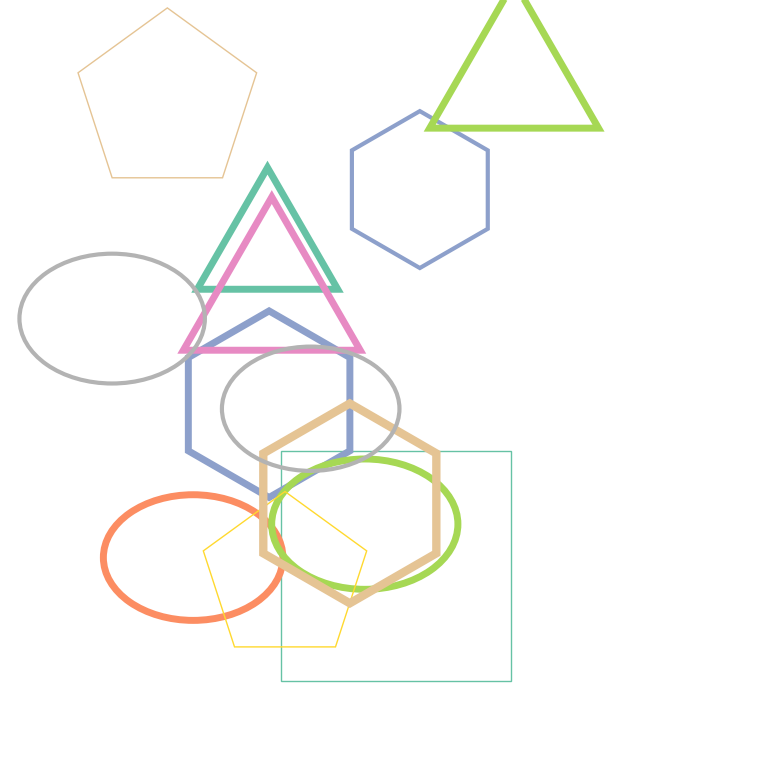[{"shape": "square", "thickness": 0.5, "radius": 0.75, "center": [0.514, 0.265]}, {"shape": "triangle", "thickness": 2.5, "radius": 0.53, "center": [0.347, 0.677]}, {"shape": "oval", "thickness": 2.5, "radius": 0.58, "center": [0.251, 0.276]}, {"shape": "hexagon", "thickness": 1.5, "radius": 0.51, "center": [0.545, 0.754]}, {"shape": "hexagon", "thickness": 2.5, "radius": 0.61, "center": [0.349, 0.475]}, {"shape": "triangle", "thickness": 2.5, "radius": 0.66, "center": [0.353, 0.611]}, {"shape": "oval", "thickness": 2.5, "radius": 0.6, "center": [0.474, 0.319]}, {"shape": "triangle", "thickness": 2.5, "radius": 0.63, "center": [0.668, 0.897]}, {"shape": "pentagon", "thickness": 0.5, "radius": 0.56, "center": [0.37, 0.25]}, {"shape": "pentagon", "thickness": 0.5, "radius": 0.61, "center": [0.217, 0.868]}, {"shape": "hexagon", "thickness": 3, "radius": 0.65, "center": [0.454, 0.346]}, {"shape": "oval", "thickness": 1.5, "radius": 0.58, "center": [0.403, 0.469]}, {"shape": "oval", "thickness": 1.5, "radius": 0.6, "center": [0.146, 0.586]}]